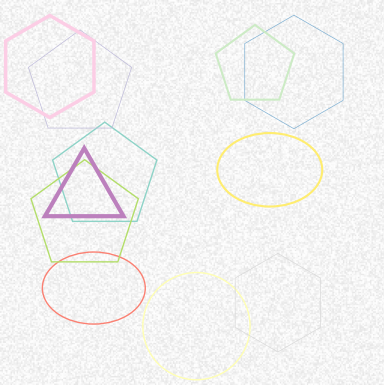[{"shape": "pentagon", "thickness": 1, "radius": 0.71, "center": [0.272, 0.54]}, {"shape": "circle", "thickness": 1, "radius": 0.7, "center": [0.51, 0.153]}, {"shape": "pentagon", "thickness": 0.5, "radius": 0.7, "center": [0.208, 0.781]}, {"shape": "oval", "thickness": 1, "radius": 0.67, "center": [0.244, 0.252]}, {"shape": "hexagon", "thickness": 0.5, "radius": 0.74, "center": [0.763, 0.813]}, {"shape": "pentagon", "thickness": 1, "radius": 0.73, "center": [0.22, 0.438]}, {"shape": "hexagon", "thickness": 2.5, "radius": 0.66, "center": [0.129, 0.827]}, {"shape": "hexagon", "thickness": 0.5, "radius": 0.64, "center": [0.722, 0.214]}, {"shape": "triangle", "thickness": 3, "radius": 0.59, "center": [0.219, 0.497]}, {"shape": "pentagon", "thickness": 1.5, "radius": 0.54, "center": [0.662, 0.828]}, {"shape": "oval", "thickness": 1.5, "radius": 0.68, "center": [0.701, 0.559]}]